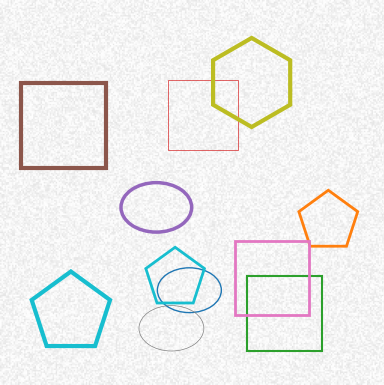[{"shape": "oval", "thickness": 1, "radius": 0.42, "center": [0.492, 0.246]}, {"shape": "pentagon", "thickness": 2, "radius": 0.4, "center": [0.853, 0.425]}, {"shape": "square", "thickness": 1.5, "radius": 0.49, "center": [0.739, 0.186]}, {"shape": "square", "thickness": 0.5, "radius": 0.45, "center": [0.527, 0.701]}, {"shape": "oval", "thickness": 2.5, "radius": 0.46, "center": [0.406, 0.461]}, {"shape": "square", "thickness": 3, "radius": 0.55, "center": [0.165, 0.674]}, {"shape": "square", "thickness": 2, "radius": 0.48, "center": [0.707, 0.278]}, {"shape": "oval", "thickness": 0.5, "radius": 0.42, "center": [0.445, 0.147]}, {"shape": "hexagon", "thickness": 3, "radius": 0.58, "center": [0.654, 0.786]}, {"shape": "pentagon", "thickness": 3, "radius": 0.53, "center": [0.184, 0.188]}, {"shape": "pentagon", "thickness": 2, "radius": 0.4, "center": [0.455, 0.278]}]